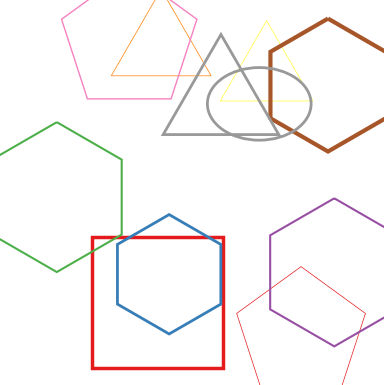[{"shape": "pentagon", "thickness": 0.5, "radius": 0.88, "center": [0.782, 0.132]}, {"shape": "square", "thickness": 2.5, "radius": 0.85, "center": [0.408, 0.214]}, {"shape": "hexagon", "thickness": 2, "radius": 0.78, "center": [0.439, 0.288]}, {"shape": "hexagon", "thickness": 1.5, "radius": 0.97, "center": [0.148, 0.488]}, {"shape": "hexagon", "thickness": 1.5, "radius": 0.96, "center": [0.868, 0.293]}, {"shape": "triangle", "thickness": 0.5, "radius": 0.75, "center": [0.419, 0.878]}, {"shape": "triangle", "thickness": 0.5, "radius": 0.7, "center": [0.693, 0.807]}, {"shape": "hexagon", "thickness": 3, "radius": 0.86, "center": [0.852, 0.779]}, {"shape": "pentagon", "thickness": 1, "radius": 0.92, "center": [0.336, 0.893]}, {"shape": "triangle", "thickness": 2, "radius": 0.87, "center": [0.574, 0.737]}, {"shape": "oval", "thickness": 2, "radius": 0.67, "center": [0.673, 0.73]}]